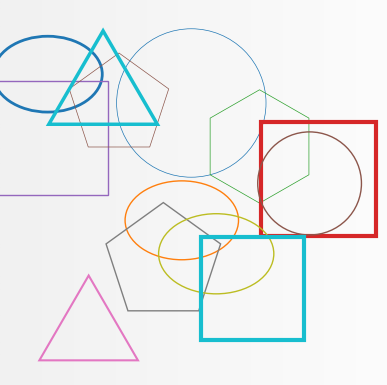[{"shape": "oval", "thickness": 2, "radius": 0.7, "center": [0.123, 0.807]}, {"shape": "circle", "thickness": 0.5, "radius": 0.96, "center": [0.494, 0.733]}, {"shape": "oval", "thickness": 1, "radius": 0.73, "center": [0.469, 0.428]}, {"shape": "hexagon", "thickness": 0.5, "radius": 0.74, "center": [0.67, 0.62]}, {"shape": "square", "thickness": 3, "radius": 0.74, "center": [0.822, 0.535]}, {"shape": "square", "thickness": 1, "radius": 0.74, "center": [0.131, 0.641]}, {"shape": "pentagon", "thickness": 0.5, "radius": 0.67, "center": [0.307, 0.727]}, {"shape": "circle", "thickness": 1, "radius": 0.67, "center": [0.799, 0.524]}, {"shape": "triangle", "thickness": 1.5, "radius": 0.73, "center": [0.229, 0.137]}, {"shape": "pentagon", "thickness": 1, "radius": 0.78, "center": [0.421, 0.318]}, {"shape": "oval", "thickness": 1, "radius": 0.74, "center": [0.558, 0.341]}, {"shape": "triangle", "thickness": 2.5, "radius": 0.81, "center": [0.266, 0.758]}, {"shape": "square", "thickness": 3, "radius": 0.67, "center": [0.652, 0.25]}]